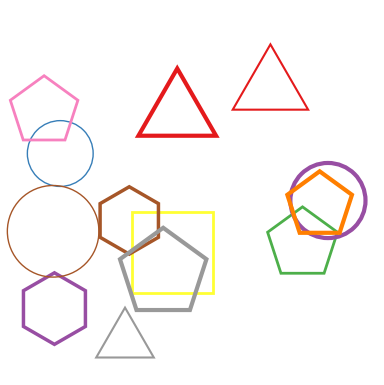[{"shape": "triangle", "thickness": 3, "radius": 0.58, "center": [0.46, 0.706]}, {"shape": "triangle", "thickness": 1.5, "radius": 0.57, "center": [0.702, 0.772]}, {"shape": "circle", "thickness": 1, "radius": 0.43, "center": [0.157, 0.601]}, {"shape": "pentagon", "thickness": 2, "radius": 0.48, "center": [0.786, 0.367]}, {"shape": "hexagon", "thickness": 2.5, "radius": 0.46, "center": [0.141, 0.198]}, {"shape": "circle", "thickness": 3, "radius": 0.49, "center": [0.852, 0.479]}, {"shape": "pentagon", "thickness": 3, "radius": 0.44, "center": [0.83, 0.467]}, {"shape": "square", "thickness": 2, "radius": 0.52, "center": [0.448, 0.343]}, {"shape": "hexagon", "thickness": 2.5, "radius": 0.44, "center": [0.336, 0.427]}, {"shape": "circle", "thickness": 1, "radius": 0.59, "center": [0.138, 0.399]}, {"shape": "pentagon", "thickness": 2, "radius": 0.46, "center": [0.115, 0.711]}, {"shape": "pentagon", "thickness": 3, "radius": 0.59, "center": [0.424, 0.29]}, {"shape": "triangle", "thickness": 1.5, "radius": 0.43, "center": [0.325, 0.115]}]